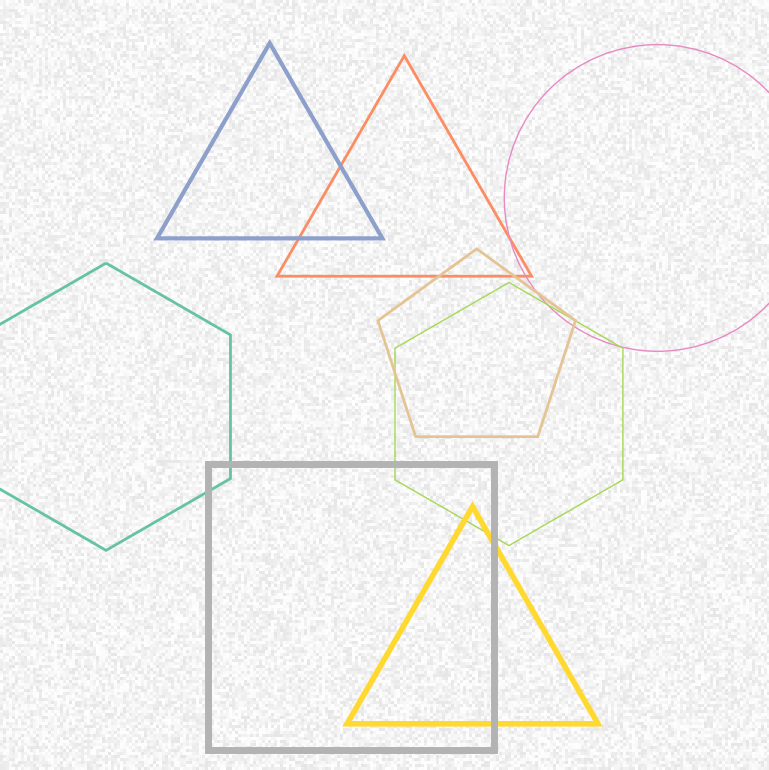[{"shape": "hexagon", "thickness": 1, "radius": 0.93, "center": [0.138, 0.472]}, {"shape": "triangle", "thickness": 1, "radius": 0.95, "center": [0.525, 0.737]}, {"shape": "triangle", "thickness": 1.5, "radius": 0.85, "center": [0.35, 0.775]}, {"shape": "circle", "thickness": 0.5, "radius": 1.0, "center": [0.854, 0.743]}, {"shape": "hexagon", "thickness": 0.5, "radius": 0.85, "center": [0.661, 0.462]}, {"shape": "triangle", "thickness": 2, "radius": 0.94, "center": [0.614, 0.154]}, {"shape": "pentagon", "thickness": 1, "radius": 0.67, "center": [0.619, 0.542]}, {"shape": "square", "thickness": 2.5, "radius": 0.93, "center": [0.456, 0.212]}]